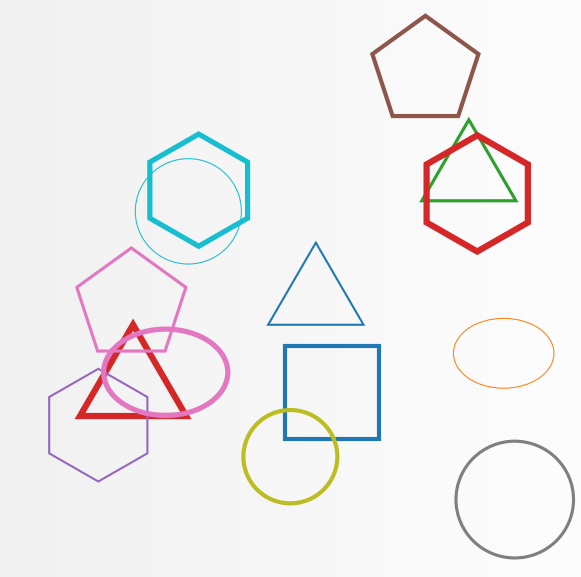[{"shape": "triangle", "thickness": 1, "radius": 0.47, "center": [0.543, 0.484]}, {"shape": "square", "thickness": 2, "radius": 0.4, "center": [0.571, 0.319]}, {"shape": "oval", "thickness": 0.5, "radius": 0.43, "center": [0.867, 0.387]}, {"shape": "triangle", "thickness": 1.5, "radius": 0.47, "center": [0.807, 0.698]}, {"shape": "triangle", "thickness": 3, "radius": 0.53, "center": [0.229, 0.331]}, {"shape": "hexagon", "thickness": 3, "radius": 0.5, "center": [0.821, 0.664]}, {"shape": "hexagon", "thickness": 1, "radius": 0.49, "center": [0.169, 0.263]}, {"shape": "pentagon", "thickness": 2, "radius": 0.48, "center": [0.732, 0.876]}, {"shape": "pentagon", "thickness": 1.5, "radius": 0.49, "center": [0.226, 0.471]}, {"shape": "oval", "thickness": 2.5, "radius": 0.53, "center": [0.285, 0.354]}, {"shape": "circle", "thickness": 1.5, "radius": 0.51, "center": [0.886, 0.134]}, {"shape": "circle", "thickness": 2, "radius": 0.4, "center": [0.5, 0.208]}, {"shape": "hexagon", "thickness": 2.5, "radius": 0.49, "center": [0.342, 0.67]}, {"shape": "circle", "thickness": 0.5, "radius": 0.46, "center": [0.324, 0.633]}]